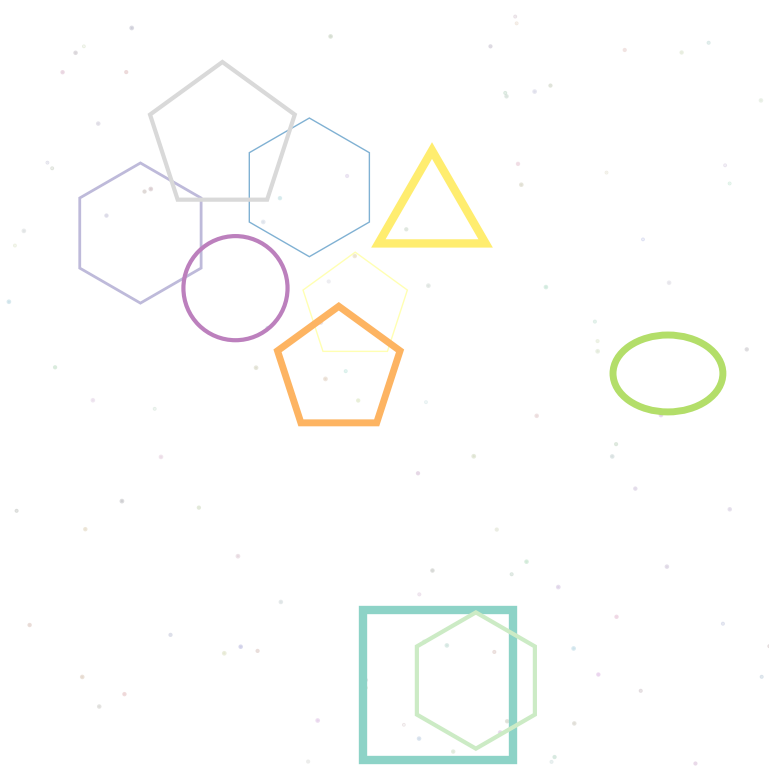[{"shape": "square", "thickness": 3, "radius": 0.49, "center": [0.569, 0.111]}, {"shape": "pentagon", "thickness": 0.5, "radius": 0.36, "center": [0.461, 0.601]}, {"shape": "hexagon", "thickness": 1, "radius": 0.45, "center": [0.182, 0.697]}, {"shape": "hexagon", "thickness": 0.5, "radius": 0.45, "center": [0.402, 0.757]}, {"shape": "pentagon", "thickness": 2.5, "radius": 0.42, "center": [0.44, 0.519]}, {"shape": "oval", "thickness": 2.5, "radius": 0.36, "center": [0.867, 0.515]}, {"shape": "pentagon", "thickness": 1.5, "radius": 0.49, "center": [0.289, 0.821]}, {"shape": "circle", "thickness": 1.5, "radius": 0.34, "center": [0.306, 0.626]}, {"shape": "hexagon", "thickness": 1.5, "radius": 0.44, "center": [0.618, 0.116]}, {"shape": "triangle", "thickness": 3, "radius": 0.4, "center": [0.561, 0.724]}]